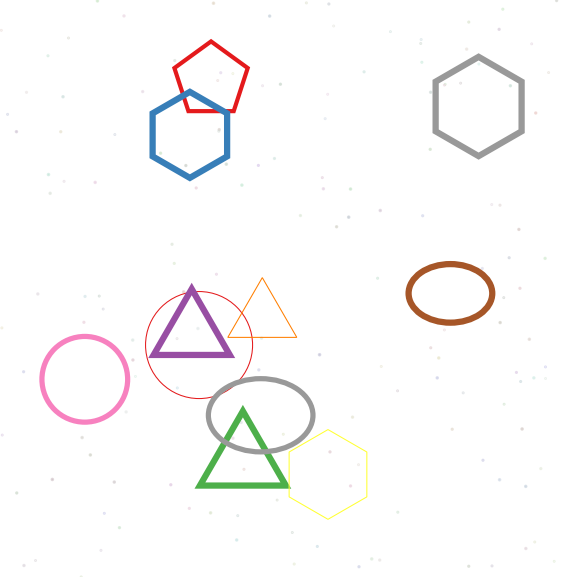[{"shape": "pentagon", "thickness": 2, "radius": 0.33, "center": [0.365, 0.861]}, {"shape": "circle", "thickness": 0.5, "radius": 0.46, "center": [0.345, 0.402]}, {"shape": "hexagon", "thickness": 3, "radius": 0.37, "center": [0.329, 0.766]}, {"shape": "triangle", "thickness": 3, "radius": 0.43, "center": [0.421, 0.201]}, {"shape": "triangle", "thickness": 3, "radius": 0.38, "center": [0.332, 0.423]}, {"shape": "triangle", "thickness": 0.5, "radius": 0.34, "center": [0.454, 0.449]}, {"shape": "hexagon", "thickness": 0.5, "radius": 0.39, "center": [0.568, 0.178]}, {"shape": "oval", "thickness": 3, "radius": 0.36, "center": [0.78, 0.491]}, {"shape": "circle", "thickness": 2.5, "radius": 0.37, "center": [0.147, 0.342]}, {"shape": "hexagon", "thickness": 3, "radius": 0.43, "center": [0.829, 0.815]}, {"shape": "oval", "thickness": 2.5, "radius": 0.45, "center": [0.451, 0.28]}]